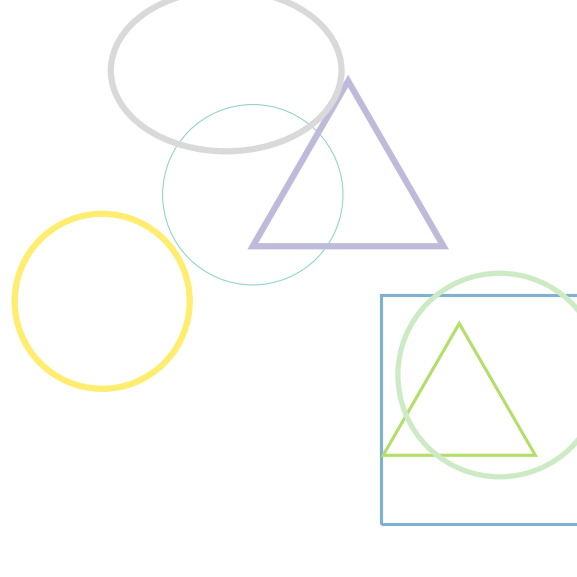[{"shape": "circle", "thickness": 0.5, "radius": 0.78, "center": [0.438, 0.662]}, {"shape": "triangle", "thickness": 3, "radius": 0.95, "center": [0.603, 0.668]}, {"shape": "square", "thickness": 1.5, "radius": 0.99, "center": [0.859, 0.29]}, {"shape": "triangle", "thickness": 1.5, "radius": 0.76, "center": [0.795, 0.287]}, {"shape": "oval", "thickness": 3, "radius": 1.0, "center": [0.392, 0.877]}, {"shape": "circle", "thickness": 2.5, "radius": 0.88, "center": [0.865, 0.35]}, {"shape": "circle", "thickness": 3, "radius": 0.76, "center": [0.177, 0.477]}]